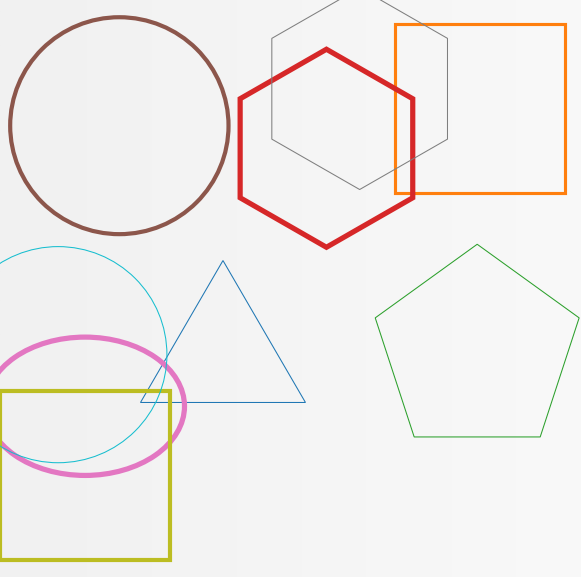[{"shape": "triangle", "thickness": 0.5, "radius": 0.82, "center": [0.384, 0.384]}, {"shape": "square", "thickness": 1.5, "radius": 0.73, "center": [0.826, 0.811]}, {"shape": "pentagon", "thickness": 0.5, "radius": 0.92, "center": [0.821, 0.392]}, {"shape": "hexagon", "thickness": 2.5, "radius": 0.86, "center": [0.562, 0.742]}, {"shape": "circle", "thickness": 2, "radius": 0.94, "center": [0.205, 0.781]}, {"shape": "oval", "thickness": 2.5, "radius": 0.86, "center": [0.146, 0.296]}, {"shape": "hexagon", "thickness": 0.5, "radius": 0.87, "center": [0.619, 0.845]}, {"shape": "square", "thickness": 2, "radius": 0.73, "center": [0.146, 0.176]}, {"shape": "circle", "thickness": 0.5, "radius": 0.94, "center": [0.1, 0.385]}]